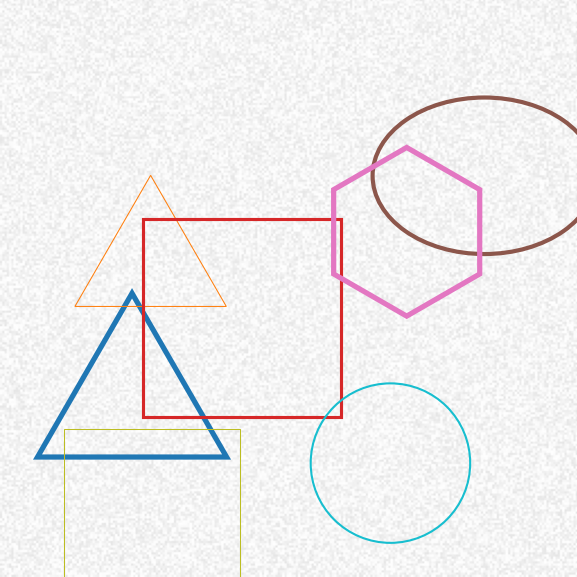[{"shape": "triangle", "thickness": 2.5, "radius": 0.95, "center": [0.229, 0.302]}, {"shape": "triangle", "thickness": 0.5, "radius": 0.76, "center": [0.261, 0.544]}, {"shape": "square", "thickness": 1.5, "radius": 0.86, "center": [0.419, 0.448]}, {"shape": "oval", "thickness": 2, "radius": 0.97, "center": [0.839, 0.695]}, {"shape": "hexagon", "thickness": 2.5, "radius": 0.73, "center": [0.704, 0.598]}, {"shape": "square", "thickness": 0.5, "radius": 0.76, "center": [0.263, 0.104]}, {"shape": "circle", "thickness": 1, "radius": 0.69, "center": [0.676, 0.197]}]